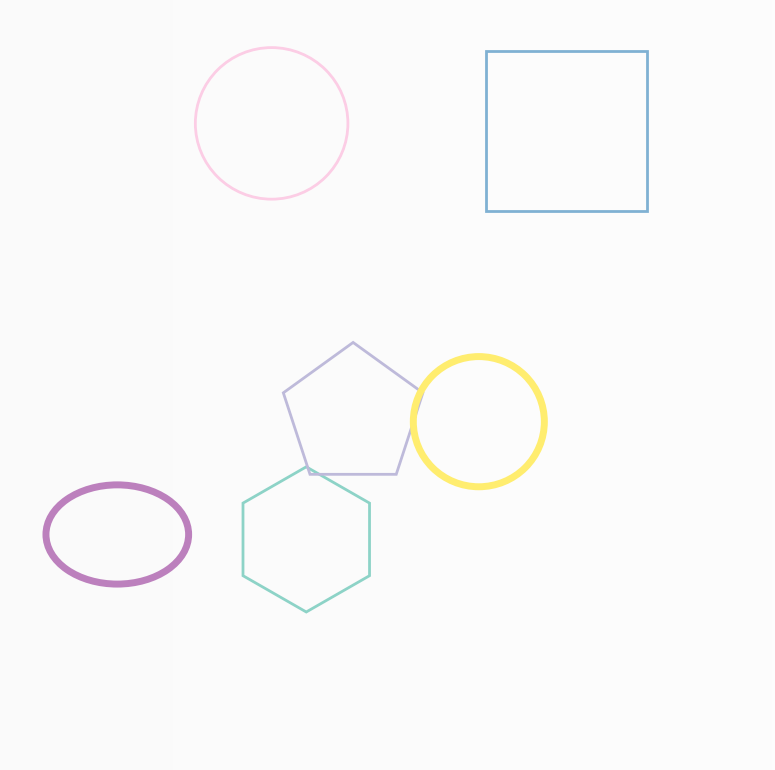[{"shape": "hexagon", "thickness": 1, "radius": 0.47, "center": [0.395, 0.299]}, {"shape": "pentagon", "thickness": 1, "radius": 0.47, "center": [0.456, 0.461]}, {"shape": "square", "thickness": 1, "radius": 0.52, "center": [0.731, 0.83]}, {"shape": "circle", "thickness": 1, "radius": 0.49, "center": [0.35, 0.84]}, {"shape": "oval", "thickness": 2.5, "radius": 0.46, "center": [0.151, 0.306]}, {"shape": "circle", "thickness": 2.5, "radius": 0.42, "center": [0.618, 0.452]}]